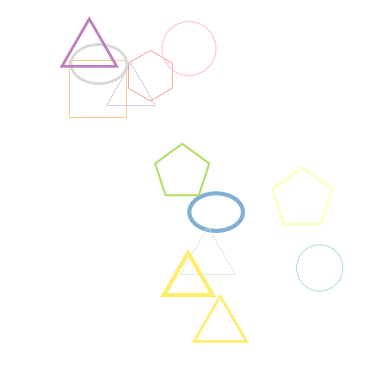[{"shape": "circle", "thickness": 0.5, "radius": 0.3, "center": [0.83, 0.304]}, {"shape": "pentagon", "thickness": 1.5, "radius": 0.41, "center": [0.785, 0.483]}, {"shape": "triangle", "thickness": 0.5, "radius": 0.37, "center": [0.34, 0.763]}, {"shape": "hexagon", "thickness": 0.5, "radius": 0.33, "center": [0.391, 0.803]}, {"shape": "oval", "thickness": 3, "radius": 0.35, "center": [0.561, 0.449]}, {"shape": "square", "thickness": 0.5, "radius": 0.37, "center": [0.253, 0.769]}, {"shape": "pentagon", "thickness": 1.5, "radius": 0.37, "center": [0.473, 0.553]}, {"shape": "circle", "thickness": 1, "radius": 0.35, "center": [0.491, 0.874]}, {"shape": "oval", "thickness": 2, "radius": 0.36, "center": [0.257, 0.834]}, {"shape": "triangle", "thickness": 2, "radius": 0.41, "center": [0.232, 0.869]}, {"shape": "triangle", "thickness": 0.5, "radius": 0.41, "center": [0.54, 0.328]}, {"shape": "triangle", "thickness": 3, "radius": 0.37, "center": [0.489, 0.27]}, {"shape": "triangle", "thickness": 2, "radius": 0.39, "center": [0.572, 0.152]}]